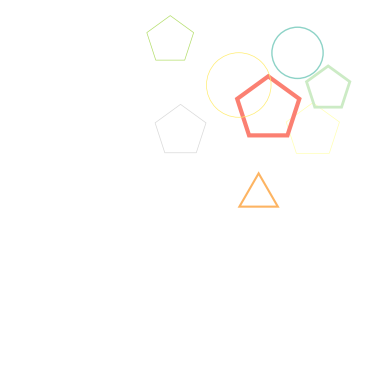[{"shape": "circle", "thickness": 1, "radius": 0.33, "center": [0.773, 0.863]}, {"shape": "pentagon", "thickness": 0.5, "radius": 0.36, "center": [0.813, 0.661]}, {"shape": "pentagon", "thickness": 3, "radius": 0.42, "center": [0.697, 0.717]}, {"shape": "triangle", "thickness": 1.5, "radius": 0.29, "center": [0.672, 0.492]}, {"shape": "pentagon", "thickness": 0.5, "radius": 0.32, "center": [0.442, 0.896]}, {"shape": "pentagon", "thickness": 0.5, "radius": 0.35, "center": [0.469, 0.659]}, {"shape": "pentagon", "thickness": 2, "radius": 0.3, "center": [0.852, 0.77]}, {"shape": "circle", "thickness": 0.5, "radius": 0.42, "center": [0.62, 0.779]}]